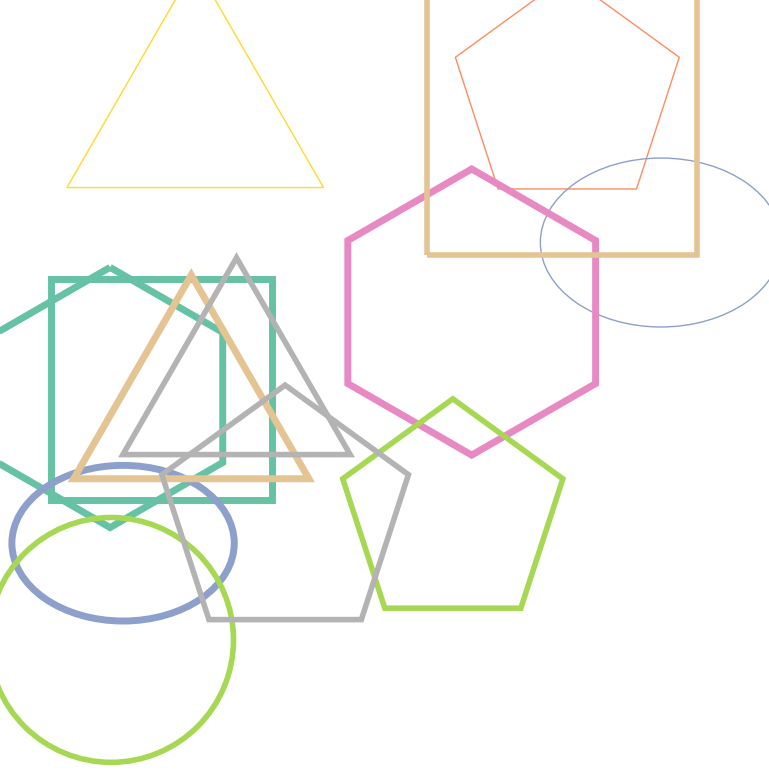[{"shape": "hexagon", "thickness": 2.5, "radius": 0.84, "center": [0.143, 0.484]}, {"shape": "square", "thickness": 2.5, "radius": 0.72, "center": [0.21, 0.494]}, {"shape": "pentagon", "thickness": 0.5, "radius": 0.76, "center": [0.737, 0.878]}, {"shape": "oval", "thickness": 0.5, "radius": 0.78, "center": [0.858, 0.685]}, {"shape": "oval", "thickness": 2.5, "radius": 0.72, "center": [0.16, 0.295]}, {"shape": "hexagon", "thickness": 2.5, "radius": 0.93, "center": [0.613, 0.595]}, {"shape": "circle", "thickness": 2, "radius": 0.79, "center": [0.144, 0.169]}, {"shape": "pentagon", "thickness": 2, "radius": 0.75, "center": [0.588, 0.332]}, {"shape": "triangle", "thickness": 0.5, "radius": 0.96, "center": [0.254, 0.853]}, {"shape": "square", "thickness": 2, "radius": 0.88, "center": [0.73, 0.844]}, {"shape": "triangle", "thickness": 2.5, "radius": 0.88, "center": [0.248, 0.466]}, {"shape": "triangle", "thickness": 2, "radius": 0.85, "center": [0.307, 0.495]}, {"shape": "pentagon", "thickness": 2, "radius": 0.84, "center": [0.37, 0.332]}]